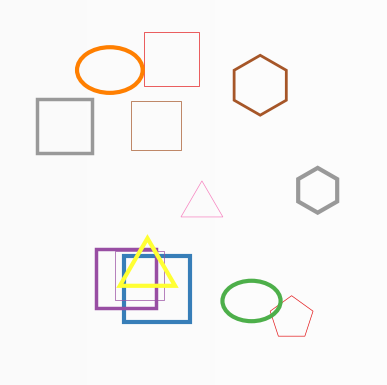[{"shape": "pentagon", "thickness": 0.5, "radius": 0.29, "center": [0.753, 0.174]}, {"shape": "square", "thickness": 0.5, "radius": 0.35, "center": [0.443, 0.847]}, {"shape": "square", "thickness": 3, "radius": 0.43, "center": [0.406, 0.25]}, {"shape": "oval", "thickness": 3, "radius": 0.38, "center": [0.649, 0.218]}, {"shape": "square", "thickness": 2.5, "radius": 0.38, "center": [0.325, 0.276]}, {"shape": "square", "thickness": 0.5, "radius": 0.32, "center": [0.36, 0.284]}, {"shape": "oval", "thickness": 3, "radius": 0.42, "center": [0.283, 0.818]}, {"shape": "triangle", "thickness": 3, "radius": 0.41, "center": [0.381, 0.299]}, {"shape": "hexagon", "thickness": 2, "radius": 0.39, "center": [0.672, 0.779]}, {"shape": "square", "thickness": 0.5, "radius": 0.32, "center": [0.402, 0.674]}, {"shape": "triangle", "thickness": 0.5, "radius": 0.31, "center": [0.521, 0.468]}, {"shape": "square", "thickness": 2.5, "radius": 0.35, "center": [0.166, 0.674]}, {"shape": "hexagon", "thickness": 3, "radius": 0.29, "center": [0.82, 0.506]}]